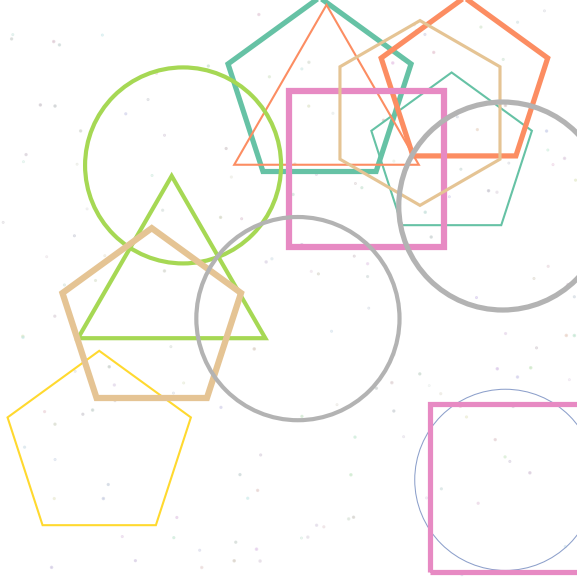[{"shape": "pentagon", "thickness": 2.5, "radius": 0.83, "center": [0.553, 0.837]}, {"shape": "pentagon", "thickness": 1, "radius": 0.73, "center": [0.782, 0.727]}, {"shape": "triangle", "thickness": 1, "radius": 0.92, "center": [0.565, 0.806]}, {"shape": "pentagon", "thickness": 2.5, "radius": 0.76, "center": [0.804, 0.852]}, {"shape": "circle", "thickness": 0.5, "radius": 0.78, "center": [0.875, 0.168]}, {"shape": "square", "thickness": 3, "radius": 0.67, "center": [0.635, 0.707]}, {"shape": "square", "thickness": 2.5, "radius": 0.73, "center": [0.89, 0.155]}, {"shape": "circle", "thickness": 2, "radius": 0.85, "center": [0.317, 0.713]}, {"shape": "triangle", "thickness": 2, "radius": 0.94, "center": [0.297, 0.507]}, {"shape": "pentagon", "thickness": 1, "radius": 0.83, "center": [0.172, 0.225]}, {"shape": "hexagon", "thickness": 1.5, "radius": 0.8, "center": [0.727, 0.804]}, {"shape": "pentagon", "thickness": 3, "radius": 0.81, "center": [0.263, 0.441]}, {"shape": "circle", "thickness": 2.5, "radius": 0.9, "center": [0.871, 0.642]}, {"shape": "circle", "thickness": 2, "radius": 0.88, "center": [0.516, 0.447]}]